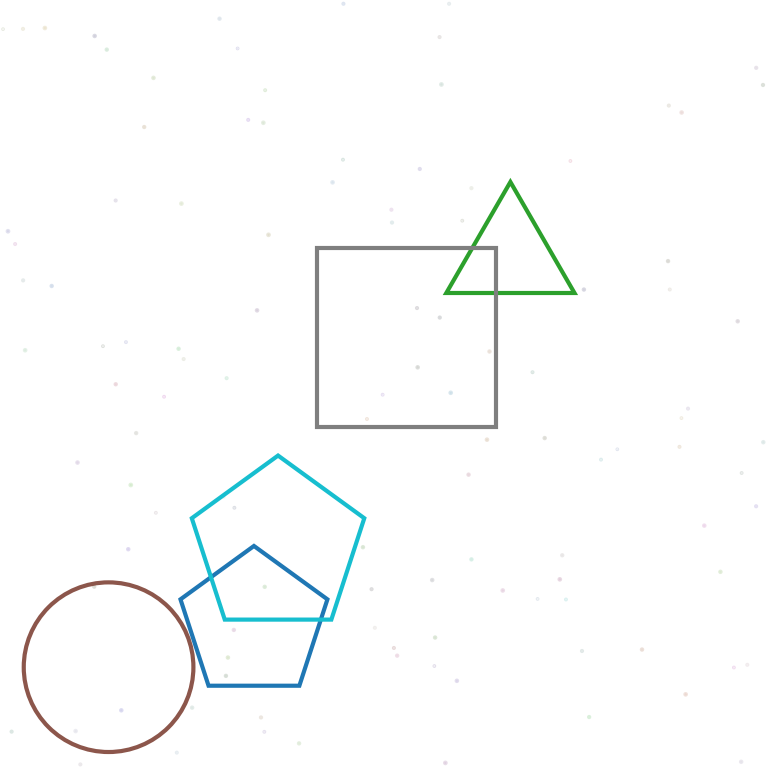[{"shape": "pentagon", "thickness": 1.5, "radius": 0.5, "center": [0.33, 0.191]}, {"shape": "triangle", "thickness": 1.5, "radius": 0.48, "center": [0.663, 0.668]}, {"shape": "circle", "thickness": 1.5, "radius": 0.55, "center": [0.141, 0.134]}, {"shape": "square", "thickness": 1.5, "radius": 0.58, "center": [0.528, 0.562]}, {"shape": "pentagon", "thickness": 1.5, "radius": 0.59, "center": [0.361, 0.291]}]